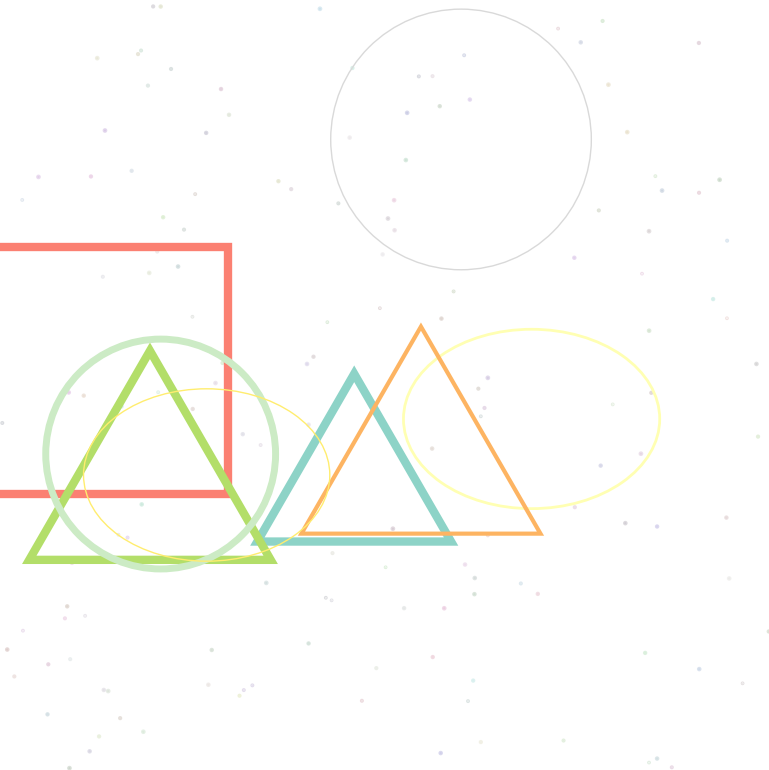[{"shape": "triangle", "thickness": 3, "radius": 0.73, "center": [0.46, 0.369]}, {"shape": "oval", "thickness": 1, "radius": 0.83, "center": [0.69, 0.456]}, {"shape": "square", "thickness": 3, "radius": 0.8, "center": [0.135, 0.519]}, {"shape": "triangle", "thickness": 1.5, "radius": 0.9, "center": [0.547, 0.397]}, {"shape": "triangle", "thickness": 3, "radius": 0.91, "center": [0.195, 0.363]}, {"shape": "circle", "thickness": 0.5, "radius": 0.85, "center": [0.599, 0.819]}, {"shape": "circle", "thickness": 2.5, "radius": 0.75, "center": [0.209, 0.41]}, {"shape": "oval", "thickness": 0.5, "radius": 0.8, "center": [0.268, 0.383]}]